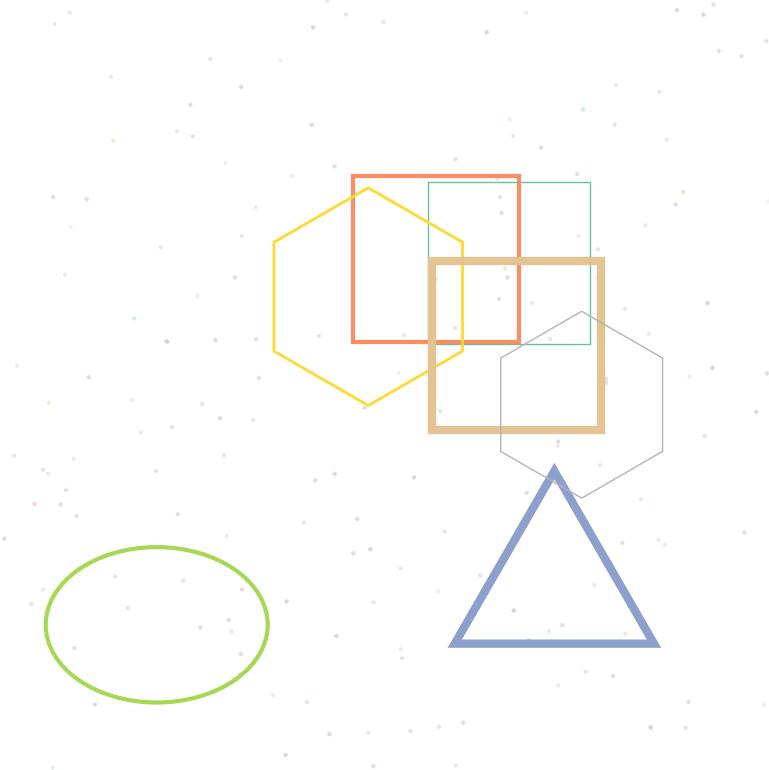[{"shape": "square", "thickness": 0.5, "radius": 0.53, "center": [0.661, 0.658]}, {"shape": "square", "thickness": 1.5, "radius": 0.54, "center": [0.566, 0.664]}, {"shape": "triangle", "thickness": 3, "radius": 0.75, "center": [0.72, 0.239]}, {"shape": "oval", "thickness": 1.5, "radius": 0.72, "center": [0.204, 0.189]}, {"shape": "hexagon", "thickness": 1, "radius": 0.71, "center": [0.478, 0.615]}, {"shape": "square", "thickness": 3, "radius": 0.55, "center": [0.671, 0.552]}, {"shape": "hexagon", "thickness": 0.5, "radius": 0.61, "center": [0.755, 0.474]}]